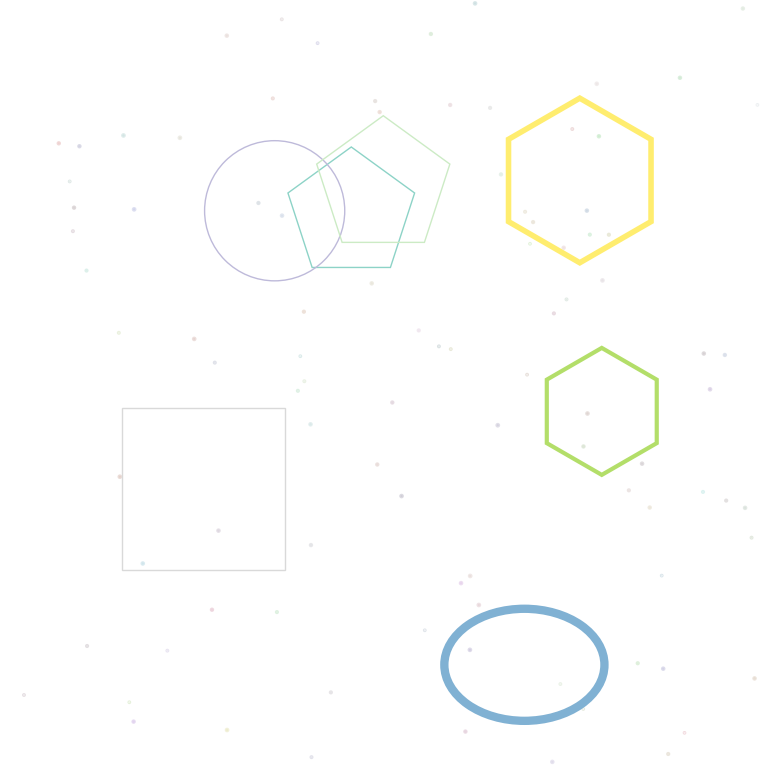[{"shape": "pentagon", "thickness": 0.5, "radius": 0.43, "center": [0.456, 0.723]}, {"shape": "circle", "thickness": 0.5, "radius": 0.46, "center": [0.357, 0.726]}, {"shape": "oval", "thickness": 3, "radius": 0.52, "center": [0.681, 0.137]}, {"shape": "hexagon", "thickness": 1.5, "radius": 0.41, "center": [0.782, 0.466]}, {"shape": "square", "thickness": 0.5, "radius": 0.53, "center": [0.264, 0.365]}, {"shape": "pentagon", "thickness": 0.5, "radius": 0.45, "center": [0.498, 0.759]}, {"shape": "hexagon", "thickness": 2, "radius": 0.53, "center": [0.753, 0.766]}]